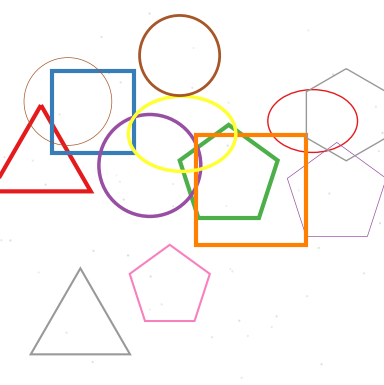[{"shape": "oval", "thickness": 1, "radius": 0.58, "center": [0.812, 0.686]}, {"shape": "triangle", "thickness": 3, "radius": 0.75, "center": [0.106, 0.578]}, {"shape": "square", "thickness": 3, "radius": 0.53, "center": [0.241, 0.709]}, {"shape": "pentagon", "thickness": 3, "radius": 0.67, "center": [0.594, 0.542]}, {"shape": "circle", "thickness": 2.5, "radius": 0.66, "center": [0.389, 0.57]}, {"shape": "pentagon", "thickness": 0.5, "radius": 0.68, "center": [0.875, 0.495]}, {"shape": "square", "thickness": 3, "radius": 0.71, "center": [0.652, 0.506]}, {"shape": "oval", "thickness": 2.5, "radius": 0.7, "center": [0.473, 0.652]}, {"shape": "circle", "thickness": 2, "radius": 0.52, "center": [0.467, 0.856]}, {"shape": "circle", "thickness": 0.5, "radius": 0.57, "center": [0.176, 0.736]}, {"shape": "pentagon", "thickness": 1.5, "radius": 0.55, "center": [0.441, 0.255]}, {"shape": "triangle", "thickness": 1.5, "radius": 0.74, "center": [0.209, 0.154]}, {"shape": "hexagon", "thickness": 1, "radius": 0.6, "center": [0.899, 0.702]}]